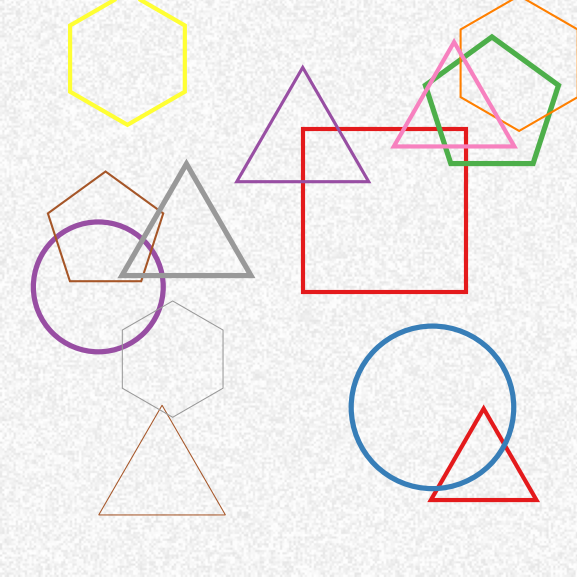[{"shape": "square", "thickness": 2, "radius": 0.7, "center": [0.665, 0.635]}, {"shape": "triangle", "thickness": 2, "radius": 0.53, "center": [0.837, 0.186]}, {"shape": "circle", "thickness": 2.5, "radius": 0.7, "center": [0.749, 0.294]}, {"shape": "pentagon", "thickness": 2.5, "radius": 0.61, "center": [0.852, 0.814]}, {"shape": "circle", "thickness": 2.5, "radius": 0.56, "center": [0.17, 0.502]}, {"shape": "triangle", "thickness": 1.5, "radius": 0.66, "center": [0.524, 0.75]}, {"shape": "hexagon", "thickness": 1, "radius": 0.59, "center": [0.899, 0.89]}, {"shape": "hexagon", "thickness": 2, "radius": 0.57, "center": [0.221, 0.898]}, {"shape": "triangle", "thickness": 0.5, "radius": 0.63, "center": [0.281, 0.171]}, {"shape": "pentagon", "thickness": 1, "radius": 0.53, "center": [0.183, 0.597]}, {"shape": "triangle", "thickness": 2, "radius": 0.6, "center": [0.786, 0.806]}, {"shape": "triangle", "thickness": 2.5, "radius": 0.64, "center": [0.323, 0.586]}, {"shape": "hexagon", "thickness": 0.5, "radius": 0.5, "center": [0.299, 0.377]}]